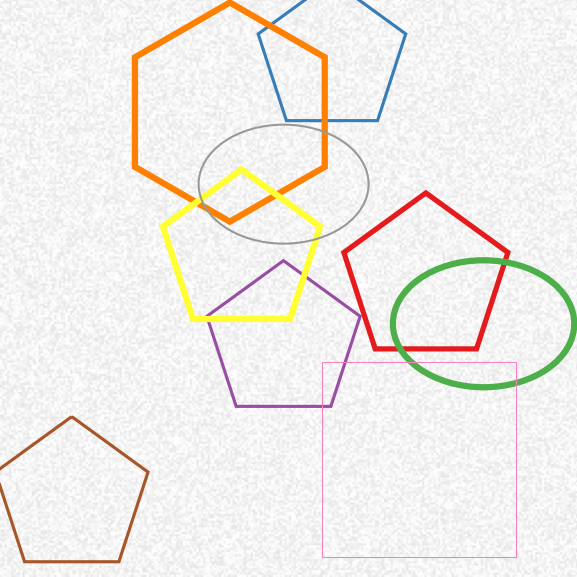[{"shape": "pentagon", "thickness": 2.5, "radius": 0.75, "center": [0.737, 0.516]}, {"shape": "pentagon", "thickness": 1.5, "radius": 0.67, "center": [0.575, 0.899]}, {"shape": "oval", "thickness": 3, "radius": 0.79, "center": [0.837, 0.439]}, {"shape": "pentagon", "thickness": 1.5, "radius": 0.7, "center": [0.491, 0.408]}, {"shape": "hexagon", "thickness": 3, "radius": 0.95, "center": [0.398, 0.805]}, {"shape": "pentagon", "thickness": 3, "radius": 0.72, "center": [0.418, 0.563]}, {"shape": "pentagon", "thickness": 1.5, "radius": 0.69, "center": [0.124, 0.139]}, {"shape": "square", "thickness": 0.5, "radius": 0.84, "center": [0.726, 0.203]}, {"shape": "oval", "thickness": 1, "radius": 0.74, "center": [0.491, 0.68]}]